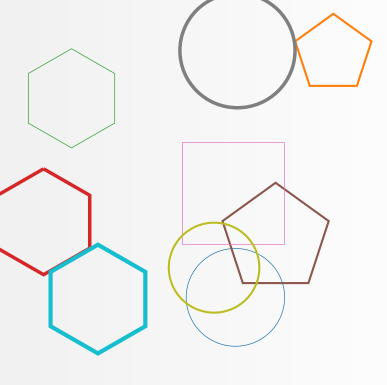[{"shape": "circle", "thickness": 0.5, "radius": 0.63, "center": [0.608, 0.228]}, {"shape": "pentagon", "thickness": 1.5, "radius": 0.52, "center": [0.86, 0.861]}, {"shape": "hexagon", "thickness": 0.5, "radius": 0.64, "center": [0.185, 0.745]}, {"shape": "hexagon", "thickness": 2.5, "radius": 0.69, "center": [0.113, 0.424]}, {"shape": "pentagon", "thickness": 1.5, "radius": 0.72, "center": [0.711, 0.381]}, {"shape": "square", "thickness": 0.5, "radius": 0.66, "center": [0.602, 0.499]}, {"shape": "circle", "thickness": 2.5, "radius": 0.74, "center": [0.613, 0.869]}, {"shape": "circle", "thickness": 1.5, "radius": 0.58, "center": [0.552, 0.305]}, {"shape": "hexagon", "thickness": 3, "radius": 0.71, "center": [0.253, 0.223]}]